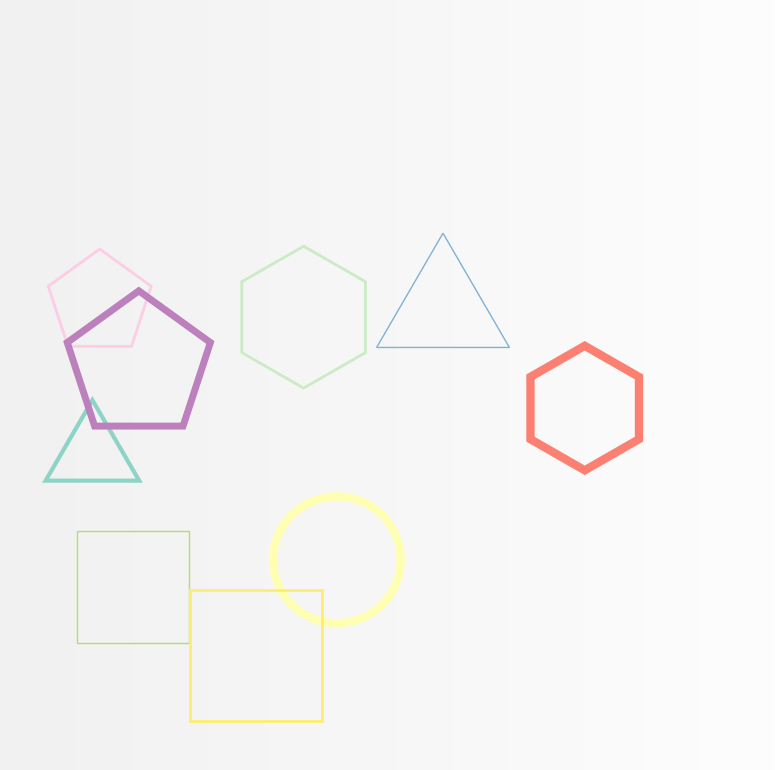[{"shape": "triangle", "thickness": 1.5, "radius": 0.35, "center": [0.119, 0.411]}, {"shape": "circle", "thickness": 3, "radius": 0.41, "center": [0.435, 0.273]}, {"shape": "hexagon", "thickness": 3, "radius": 0.4, "center": [0.754, 0.47]}, {"shape": "triangle", "thickness": 0.5, "radius": 0.49, "center": [0.572, 0.598]}, {"shape": "square", "thickness": 0.5, "radius": 0.36, "center": [0.171, 0.237]}, {"shape": "pentagon", "thickness": 1, "radius": 0.35, "center": [0.129, 0.607]}, {"shape": "pentagon", "thickness": 2.5, "radius": 0.49, "center": [0.179, 0.525]}, {"shape": "hexagon", "thickness": 1, "radius": 0.46, "center": [0.392, 0.588]}, {"shape": "square", "thickness": 1, "radius": 0.42, "center": [0.33, 0.149]}]